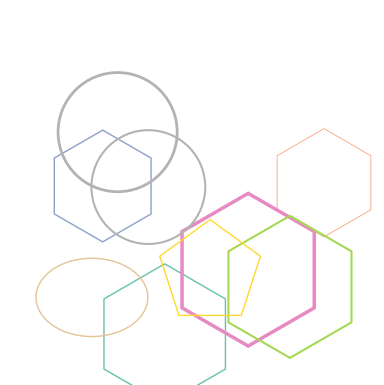[{"shape": "hexagon", "thickness": 1, "radius": 0.91, "center": [0.428, 0.133]}, {"shape": "hexagon", "thickness": 0.5, "radius": 0.7, "center": [0.842, 0.525]}, {"shape": "hexagon", "thickness": 1, "radius": 0.73, "center": [0.267, 0.517]}, {"shape": "hexagon", "thickness": 2.5, "radius": 0.99, "center": [0.645, 0.3]}, {"shape": "hexagon", "thickness": 1.5, "radius": 0.92, "center": [0.753, 0.255]}, {"shape": "pentagon", "thickness": 1, "radius": 0.69, "center": [0.546, 0.292]}, {"shape": "oval", "thickness": 1, "radius": 0.73, "center": [0.239, 0.228]}, {"shape": "circle", "thickness": 2, "radius": 0.77, "center": [0.306, 0.657]}, {"shape": "circle", "thickness": 1.5, "radius": 0.74, "center": [0.385, 0.514]}]